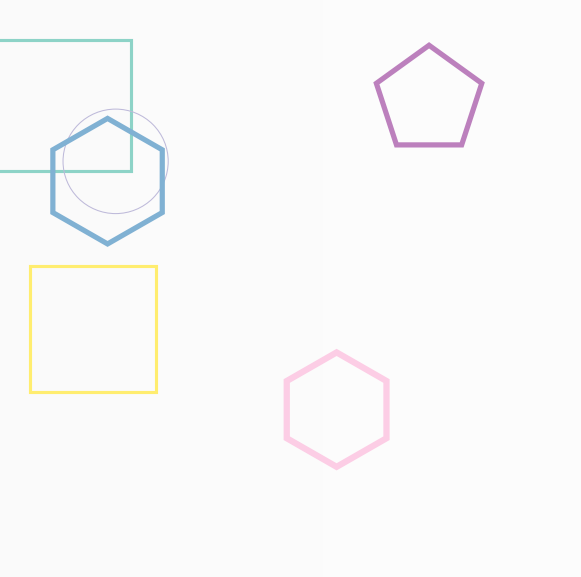[{"shape": "square", "thickness": 1.5, "radius": 0.57, "center": [0.111, 0.817]}, {"shape": "circle", "thickness": 0.5, "radius": 0.45, "center": [0.199, 0.72]}, {"shape": "hexagon", "thickness": 2.5, "radius": 0.54, "center": [0.185, 0.685]}, {"shape": "hexagon", "thickness": 3, "radius": 0.5, "center": [0.579, 0.29]}, {"shape": "pentagon", "thickness": 2.5, "radius": 0.48, "center": [0.738, 0.825]}, {"shape": "square", "thickness": 1.5, "radius": 0.54, "center": [0.16, 0.429]}]